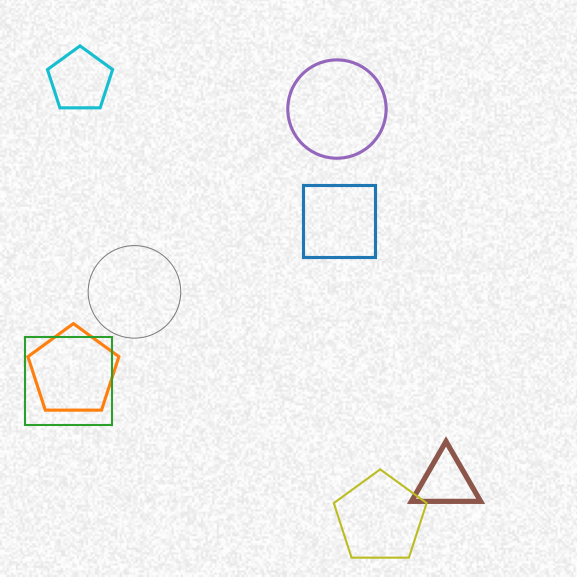[{"shape": "square", "thickness": 1.5, "radius": 0.31, "center": [0.587, 0.616]}, {"shape": "pentagon", "thickness": 1.5, "radius": 0.41, "center": [0.127, 0.356]}, {"shape": "square", "thickness": 1, "radius": 0.38, "center": [0.118, 0.34]}, {"shape": "circle", "thickness": 1.5, "radius": 0.43, "center": [0.583, 0.81]}, {"shape": "triangle", "thickness": 2.5, "radius": 0.35, "center": [0.772, 0.166]}, {"shape": "circle", "thickness": 0.5, "radius": 0.4, "center": [0.233, 0.494]}, {"shape": "pentagon", "thickness": 1, "radius": 0.42, "center": [0.658, 0.102]}, {"shape": "pentagon", "thickness": 1.5, "radius": 0.3, "center": [0.139, 0.86]}]